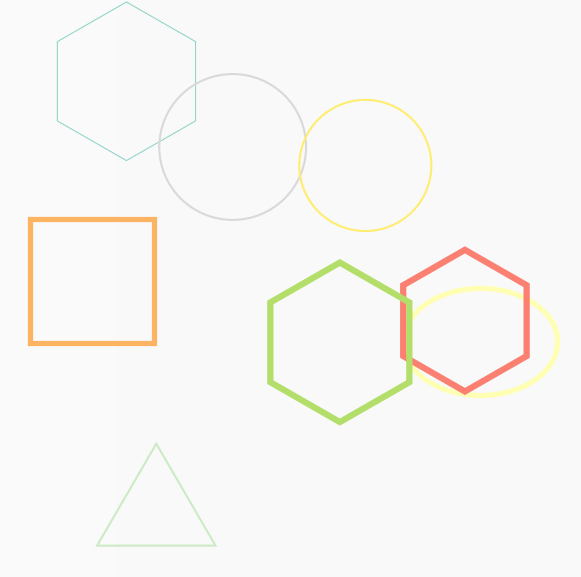[{"shape": "hexagon", "thickness": 0.5, "radius": 0.69, "center": [0.218, 0.858]}, {"shape": "oval", "thickness": 2.5, "radius": 0.66, "center": [0.827, 0.407]}, {"shape": "hexagon", "thickness": 3, "radius": 0.61, "center": [0.8, 0.444]}, {"shape": "square", "thickness": 2.5, "radius": 0.54, "center": [0.158, 0.513]}, {"shape": "hexagon", "thickness": 3, "radius": 0.69, "center": [0.585, 0.406]}, {"shape": "circle", "thickness": 1, "radius": 0.63, "center": [0.4, 0.745]}, {"shape": "triangle", "thickness": 1, "radius": 0.59, "center": [0.269, 0.113]}, {"shape": "circle", "thickness": 1, "radius": 0.57, "center": [0.629, 0.713]}]